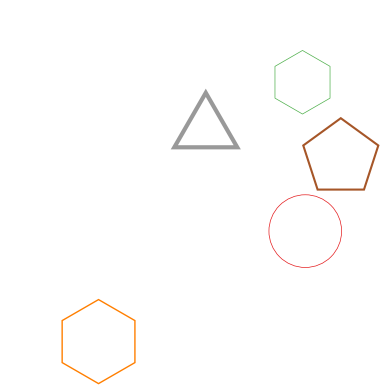[{"shape": "circle", "thickness": 0.5, "radius": 0.47, "center": [0.793, 0.4]}, {"shape": "hexagon", "thickness": 0.5, "radius": 0.41, "center": [0.786, 0.786]}, {"shape": "hexagon", "thickness": 1, "radius": 0.55, "center": [0.256, 0.113]}, {"shape": "pentagon", "thickness": 1.5, "radius": 0.51, "center": [0.885, 0.59]}, {"shape": "triangle", "thickness": 3, "radius": 0.47, "center": [0.534, 0.665]}]